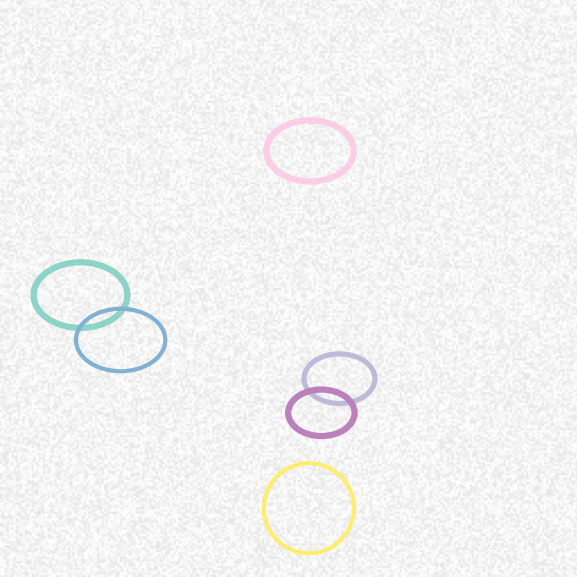[{"shape": "oval", "thickness": 3, "radius": 0.41, "center": [0.139, 0.488]}, {"shape": "oval", "thickness": 2.5, "radius": 0.31, "center": [0.588, 0.343]}, {"shape": "oval", "thickness": 2, "radius": 0.39, "center": [0.209, 0.41]}, {"shape": "oval", "thickness": 3, "radius": 0.38, "center": [0.537, 0.738]}, {"shape": "oval", "thickness": 3, "radius": 0.29, "center": [0.557, 0.284]}, {"shape": "circle", "thickness": 2, "radius": 0.39, "center": [0.535, 0.119]}]